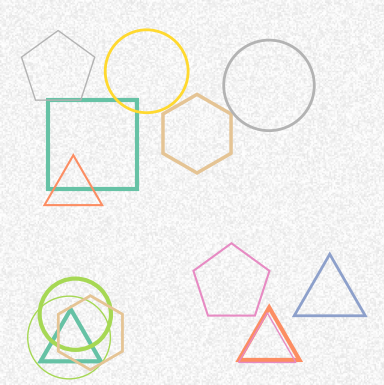[{"shape": "square", "thickness": 3, "radius": 0.57, "center": [0.24, 0.624]}, {"shape": "triangle", "thickness": 3, "radius": 0.45, "center": [0.184, 0.107]}, {"shape": "triangle", "thickness": 1.5, "radius": 0.43, "center": [0.19, 0.51]}, {"shape": "triangle", "thickness": 3, "radius": 0.45, "center": [0.699, 0.111]}, {"shape": "triangle", "thickness": 2, "radius": 0.53, "center": [0.857, 0.233]}, {"shape": "pentagon", "thickness": 1.5, "radius": 0.52, "center": [0.601, 0.264]}, {"shape": "triangle", "thickness": 1, "radius": 0.43, "center": [0.694, 0.102]}, {"shape": "circle", "thickness": 1, "radius": 0.54, "center": [0.179, 0.123]}, {"shape": "circle", "thickness": 3, "radius": 0.46, "center": [0.196, 0.184]}, {"shape": "circle", "thickness": 2, "radius": 0.54, "center": [0.381, 0.815]}, {"shape": "hexagon", "thickness": 2, "radius": 0.48, "center": [0.235, 0.136]}, {"shape": "hexagon", "thickness": 2.5, "radius": 0.51, "center": [0.512, 0.653]}, {"shape": "pentagon", "thickness": 1, "radius": 0.5, "center": [0.151, 0.821]}, {"shape": "circle", "thickness": 2, "radius": 0.59, "center": [0.699, 0.778]}]